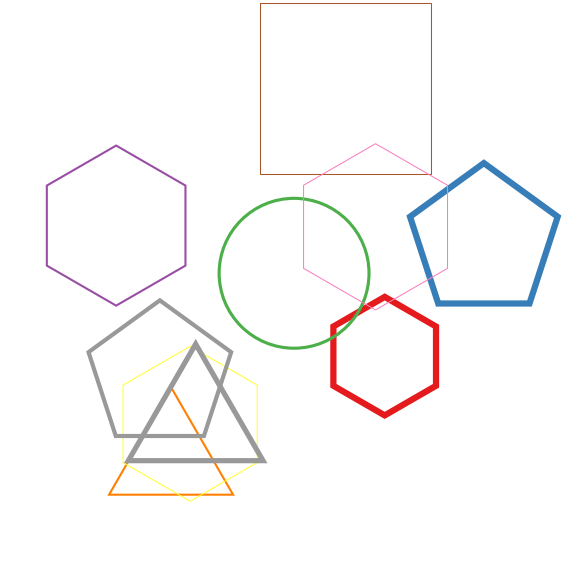[{"shape": "hexagon", "thickness": 3, "radius": 0.51, "center": [0.666, 0.382]}, {"shape": "pentagon", "thickness": 3, "radius": 0.67, "center": [0.838, 0.582]}, {"shape": "circle", "thickness": 1.5, "radius": 0.65, "center": [0.509, 0.526]}, {"shape": "hexagon", "thickness": 1, "radius": 0.69, "center": [0.201, 0.608]}, {"shape": "triangle", "thickness": 1, "radius": 0.62, "center": [0.296, 0.205]}, {"shape": "hexagon", "thickness": 0.5, "radius": 0.67, "center": [0.329, 0.265]}, {"shape": "square", "thickness": 0.5, "radius": 0.74, "center": [0.599, 0.846]}, {"shape": "hexagon", "thickness": 0.5, "radius": 0.72, "center": [0.65, 0.606]}, {"shape": "pentagon", "thickness": 2, "radius": 0.65, "center": [0.277, 0.349]}, {"shape": "triangle", "thickness": 2.5, "radius": 0.67, "center": [0.339, 0.269]}]